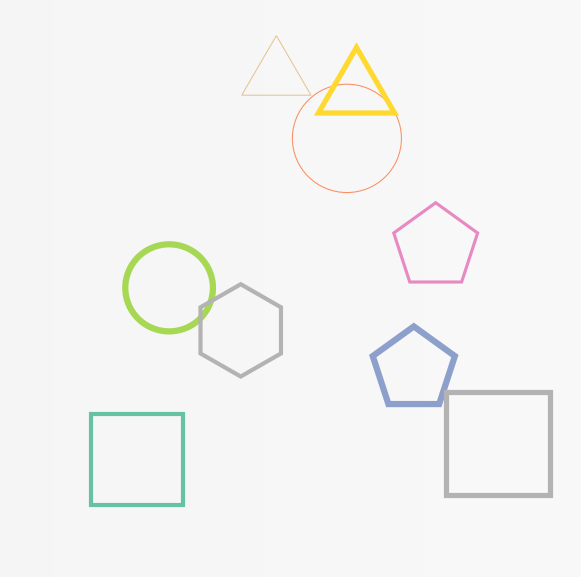[{"shape": "square", "thickness": 2, "radius": 0.39, "center": [0.236, 0.203]}, {"shape": "circle", "thickness": 0.5, "radius": 0.47, "center": [0.597, 0.76]}, {"shape": "pentagon", "thickness": 3, "radius": 0.37, "center": [0.712, 0.36]}, {"shape": "pentagon", "thickness": 1.5, "radius": 0.38, "center": [0.75, 0.572]}, {"shape": "circle", "thickness": 3, "radius": 0.38, "center": [0.291, 0.501]}, {"shape": "triangle", "thickness": 2.5, "radius": 0.38, "center": [0.613, 0.841]}, {"shape": "triangle", "thickness": 0.5, "radius": 0.34, "center": [0.475, 0.869]}, {"shape": "square", "thickness": 2.5, "radius": 0.45, "center": [0.856, 0.231]}, {"shape": "hexagon", "thickness": 2, "radius": 0.4, "center": [0.414, 0.427]}]